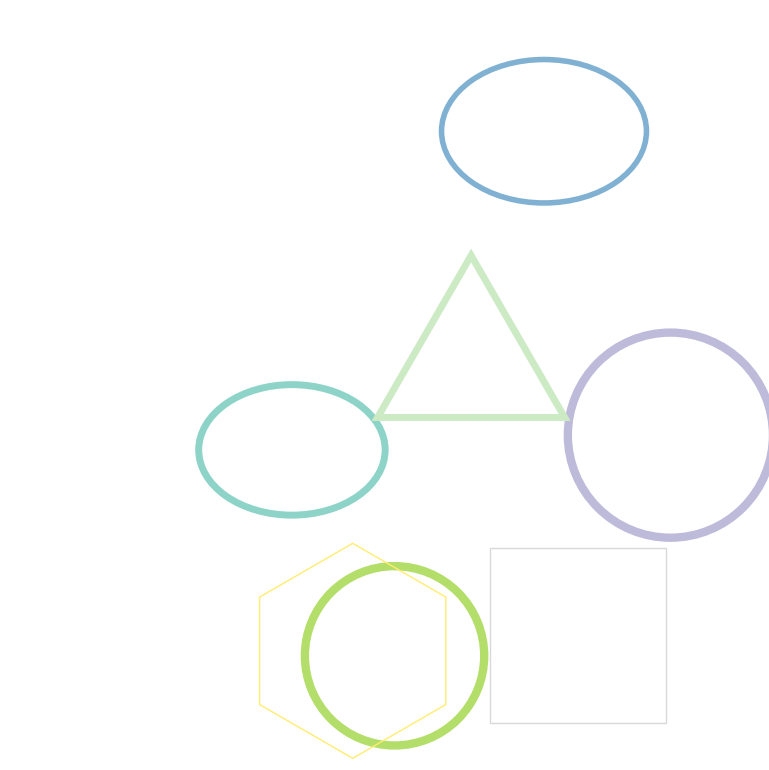[{"shape": "oval", "thickness": 2.5, "radius": 0.61, "center": [0.379, 0.416]}, {"shape": "circle", "thickness": 3, "radius": 0.67, "center": [0.871, 0.435]}, {"shape": "oval", "thickness": 2, "radius": 0.67, "center": [0.706, 0.83]}, {"shape": "circle", "thickness": 3, "radius": 0.58, "center": [0.512, 0.148]}, {"shape": "square", "thickness": 0.5, "radius": 0.57, "center": [0.751, 0.174]}, {"shape": "triangle", "thickness": 2.5, "radius": 0.7, "center": [0.612, 0.528]}, {"shape": "hexagon", "thickness": 0.5, "radius": 0.7, "center": [0.458, 0.155]}]